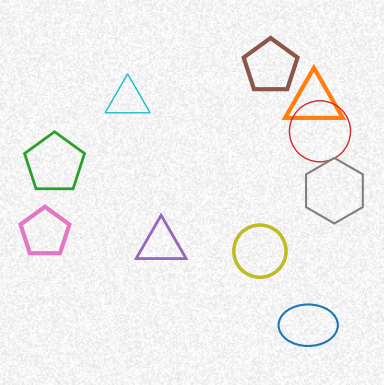[{"shape": "oval", "thickness": 1.5, "radius": 0.39, "center": [0.801, 0.155]}, {"shape": "triangle", "thickness": 3, "radius": 0.43, "center": [0.815, 0.737]}, {"shape": "pentagon", "thickness": 2, "radius": 0.41, "center": [0.142, 0.576]}, {"shape": "circle", "thickness": 1, "radius": 0.4, "center": [0.831, 0.659]}, {"shape": "triangle", "thickness": 2, "radius": 0.37, "center": [0.419, 0.366]}, {"shape": "pentagon", "thickness": 3, "radius": 0.37, "center": [0.703, 0.828]}, {"shape": "pentagon", "thickness": 3, "radius": 0.33, "center": [0.117, 0.396]}, {"shape": "hexagon", "thickness": 1.5, "radius": 0.43, "center": [0.869, 0.505]}, {"shape": "circle", "thickness": 2.5, "radius": 0.34, "center": [0.675, 0.348]}, {"shape": "triangle", "thickness": 1, "radius": 0.34, "center": [0.331, 0.741]}]